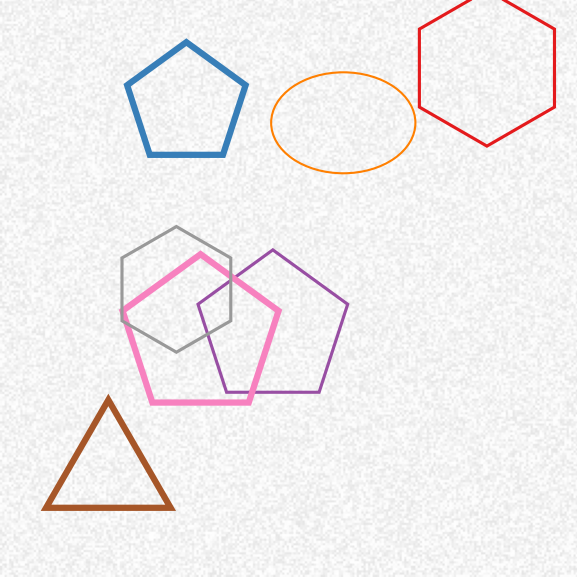[{"shape": "hexagon", "thickness": 1.5, "radius": 0.68, "center": [0.843, 0.881]}, {"shape": "pentagon", "thickness": 3, "radius": 0.54, "center": [0.323, 0.818]}, {"shape": "pentagon", "thickness": 1.5, "radius": 0.68, "center": [0.472, 0.43]}, {"shape": "oval", "thickness": 1, "radius": 0.62, "center": [0.594, 0.786]}, {"shape": "triangle", "thickness": 3, "radius": 0.62, "center": [0.188, 0.182]}, {"shape": "pentagon", "thickness": 3, "radius": 0.71, "center": [0.347, 0.417]}, {"shape": "hexagon", "thickness": 1.5, "radius": 0.54, "center": [0.305, 0.498]}]